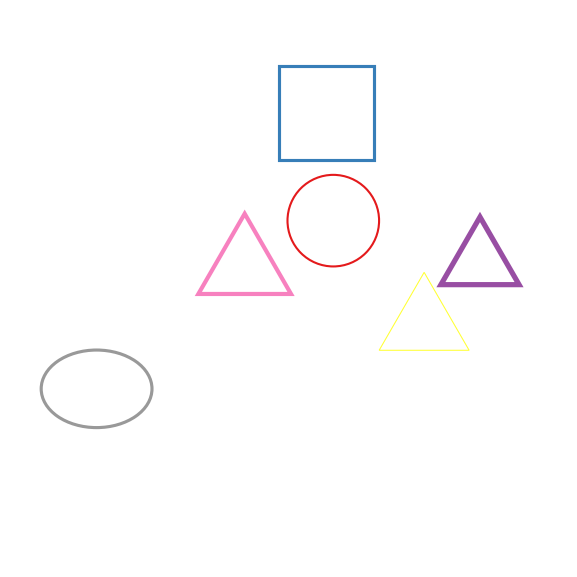[{"shape": "circle", "thickness": 1, "radius": 0.4, "center": [0.577, 0.617]}, {"shape": "square", "thickness": 1.5, "radius": 0.41, "center": [0.566, 0.803]}, {"shape": "triangle", "thickness": 2.5, "radius": 0.39, "center": [0.831, 0.545]}, {"shape": "triangle", "thickness": 0.5, "radius": 0.45, "center": [0.734, 0.438]}, {"shape": "triangle", "thickness": 2, "radius": 0.46, "center": [0.424, 0.536]}, {"shape": "oval", "thickness": 1.5, "radius": 0.48, "center": [0.167, 0.326]}]